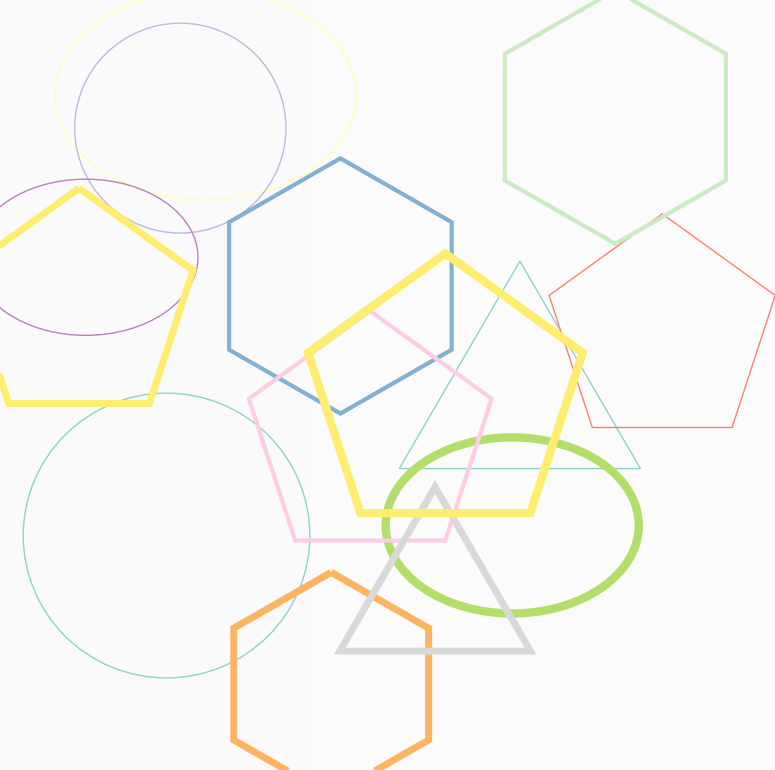[{"shape": "triangle", "thickness": 0.5, "radius": 0.9, "center": [0.671, 0.481]}, {"shape": "circle", "thickness": 0.5, "radius": 0.92, "center": [0.215, 0.304]}, {"shape": "oval", "thickness": 0.5, "radius": 0.97, "center": [0.265, 0.877]}, {"shape": "circle", "thickness": 0.5, "radius": 0.68, "center": [0.233, 0.834]}, {"shape": "pentagon", "thickness": 0.5, "radius": 0.77, "center": [0.854, 0.569]}, {"shape": "hexagon", "thickness": 1.5, "radius": 0.83, "center": [0.439, 0.629]}, {"shape": "hexagon", "thickness": 2.5, "radius": 0.73, "center": [0.427, 0.112]}, {"shape": "oval", "thickness": 3, "radius": 0.82, "center": [0.661, 0.318]}, {"shape": "pentagon", "thickness": 1.5, "radius": 0.82, "center": [0.478, 0.431]}, {"shape": "triangle", "thickness": 2.5, "radius": 0.71, "center": [0.561, 0.225]}, {"shape": "oval", "thickness": 0.5, "radius": 0.72, "center": [0.111, 0.666]}, {"shape": "hexagon", "thickness": 1.5, "radius": 0.82, "center": [0.794, 0.848]}, {"shape": "pentagon", "thickness": 3, "radius": 0.93, "center": [0.575, 0.484]}, {"shape": "pentagon", "thickness": 2.5, "radius": 0.77, "center": [0.102, 0.601]}]